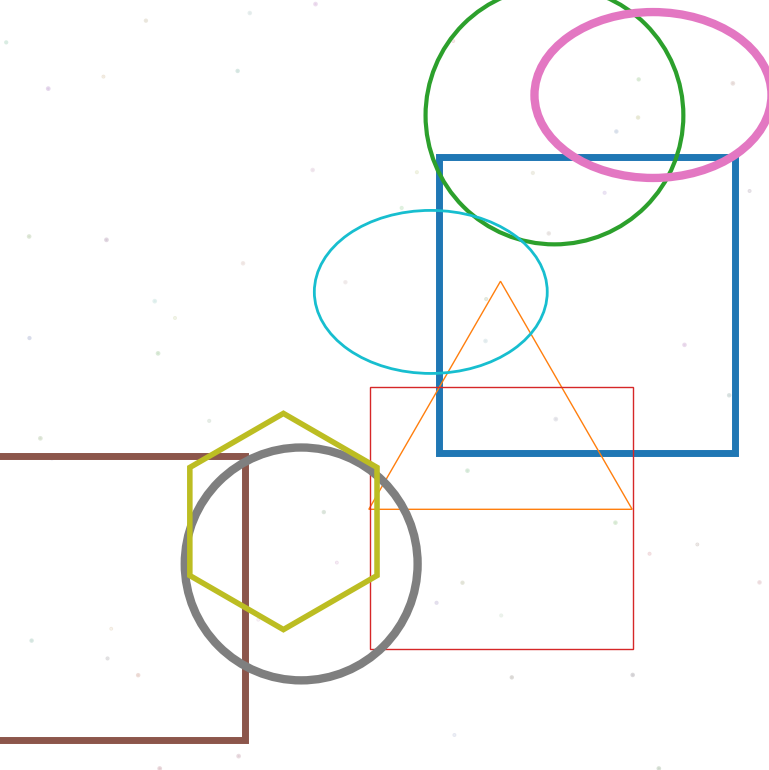[{"shape": "square", "thickness": 2.5, "radius": 0.96, "center": [0.762, 0.604]}, {"shape": "triangle", "thickness": 0.5, "radius": 0.99, "center": [0.65, 0.437]}, {"shape": "circle", "thickness": 1.5, "radius": 0.84, "center": [0.72, 0.85]}, {"shape": "square", "thickness": 0.5, "radius": 0.85, "center": [0.651, 0.327]}, {"shape": "square", "thickness": 2.5, "radius": 0.92, "center": [0.134, 0.223]}, {"shape": "oval", "thickness": 3, "radius": 0.77, "center": [0.848, 0.877]}, {"shape": "circle", "thickness": 3, "radius": 0.76, "center": [0.391, 0.268]}, {"shape": "hexagon", "thickness": 2, "radius": 0.7, "center": [0.368, 0.323]}, {"shape": "oval", "thickness": 1, "radius": 0.76, "center": [0.559, 0.621]}]